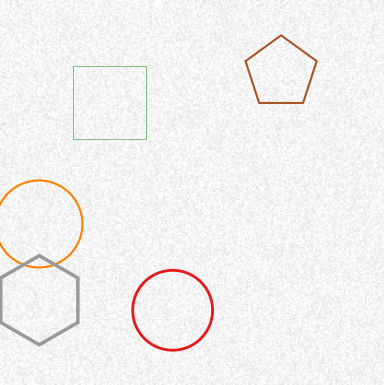[{"shape": "circle", "thickness": 2, "radius": 0.52, "center": [0.448, 0.194]}, {"shape": "square", "thickness": 0.5, "radius": 0.47, "center": [0.285, 0.733]}, {"shape": "circle", "thickness": 1.5, "radius": 0.57, "center": [0.101, 0.418]}, {"shape": "pentagon", "thickness": 1.5, "radius": 0.49, "center": [0.73, 0.811]}, {"shape": "hexagon", "thickness": 2.5, "radius": 0.58, "center": [0.102, 0.22]}]